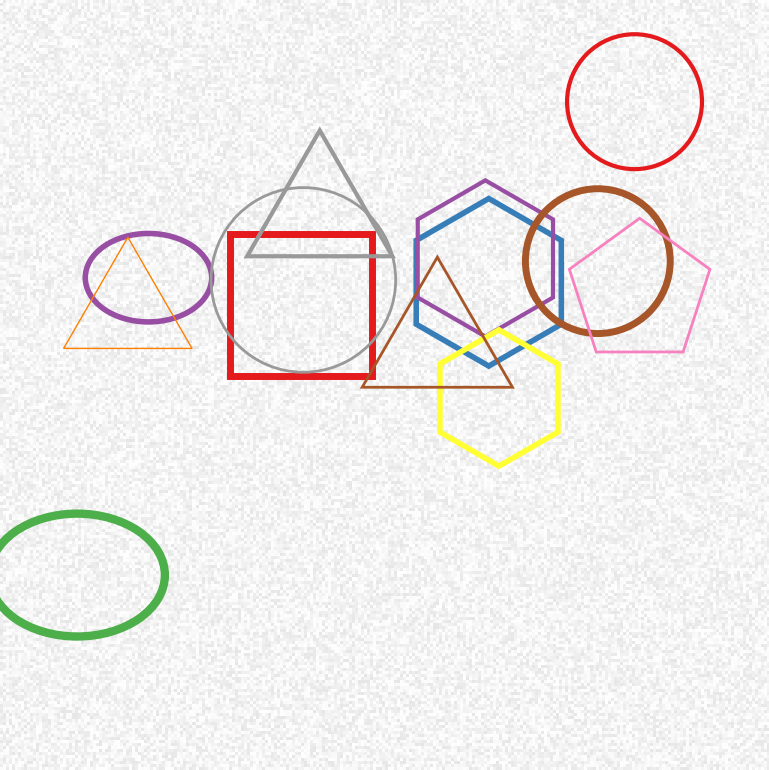[{"shape": "square", "thickness": 2.5, "radius": 0.46, "center": [0.391, 0.604]}, {"shape": "circle", "thickness": 1.5, "radius": 0.44, "center": [0.824, 0.868]}, {"shape": "hexagon", "thickness": 2, "radius": 0.54, "center": [0.635, 0.633]}, {"shape": "oval", "thickness": 3, "radius": 0.57, "center": [0.1, 0.253]}, {"shape": "oval", "thickness": 2, "radius": 0.41, "center": [0.193, 0.639]}, {"shape": "hexagon", "thickness": 1.5, "radius": 0.51, "center": [0.63, 0.664]}, {"shape": "triangle", "thickness": 0.5, "radius": 0.48, "center": [0.166, 0.596]}, {"shape": "hexagon", "thickness": 2, "radius": 0.44, "center": [0.648, 0.483]}, {"shape": "triangle", "thickness": 1, "radius": 0.56, "center": [0.568, 0.553]}, {"shape": "circle", "thickness": 2.5, "radius": 0.47, "center": [0.776, 0.661]}, {"shape": "pentagon", "thickness": 1, "radius": 0.48, "center": [0.831, 0.621]}, {"shape": "circle", "thickness": 1, "radius": 0.6, "center": [0.394, 0.636]}, {"shape": "triangle", "thickness": 1.5, "radius": 0.54, "center": [0.415, 0.722]}]